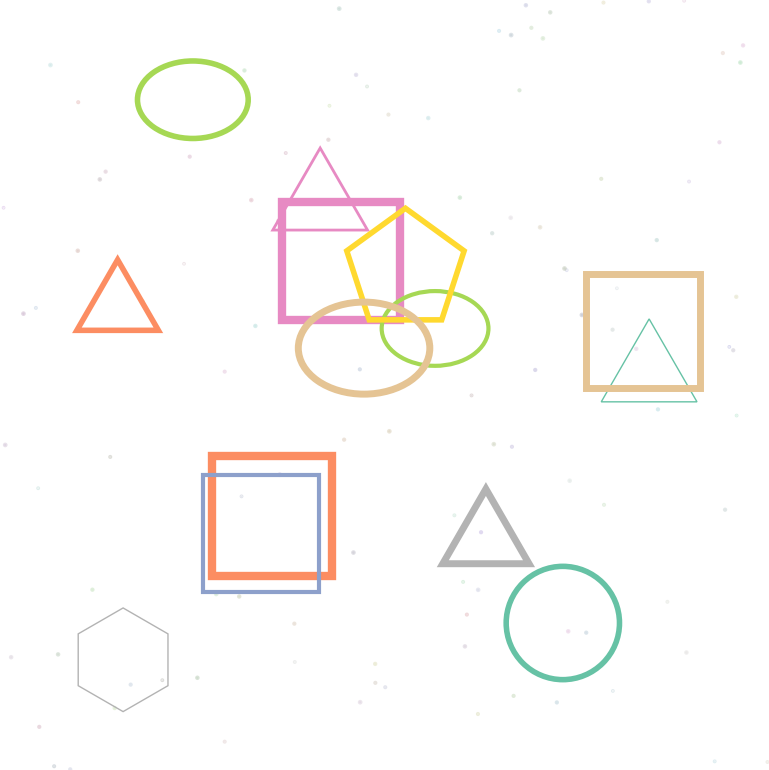[{"shape": "circle", "thickness": 2, "radius": 0.37, "center": [0.731, 0.191]}, {"shape": "triangle", "thickness": 0.5, "radius": 0.36, "center": [0.843, 0.514]}, {"shape": "square", "thickness": 3, "radius": 0.39, "center": [0.353, 0.33]}, {"shape": "triangle", "thickness": 2, "radius": 0.31, "center": [0.153, 0.602]}, {"shape": "square", "thickness": 1.5, "radius": 0.38, "center": [0.339, 0.307]}, {"shape": "square", "thickness": 3, "radius": 0.38, "center": [0.442, 0.661]}, {"shape": "triangle", "thickness": 1, "radius": 0.36, "center": [0.416, 0.737]}, {"shape": "oval", "thickness": 2, "radius": 0.36, "center": [0.25, 0.87]}, {"shape": "oval", "thickness": 1.5, "radius": 0.35, "center": [0.565, 0.573]}, {"shape": "pentagon", "thickness": 2, "radius": 0.4, "center": [0.527, 0.649]}, {"shape": "oval", "thickness": 2.5, "radius": 0.43, "center": [0.473, 0.548]}, {"shape": "square", "thickness": 2.5, "radius": 0.37, "center": [0.836, 0.57]}, {"shape": "triangle", "thickness": 2.5, "radius": 0.32, "center": [0.631, 0.3]}, {"shape": "hexagon", "thickness": 0.5, "radius": 0.34, "center": [0.16, 0.143]}]